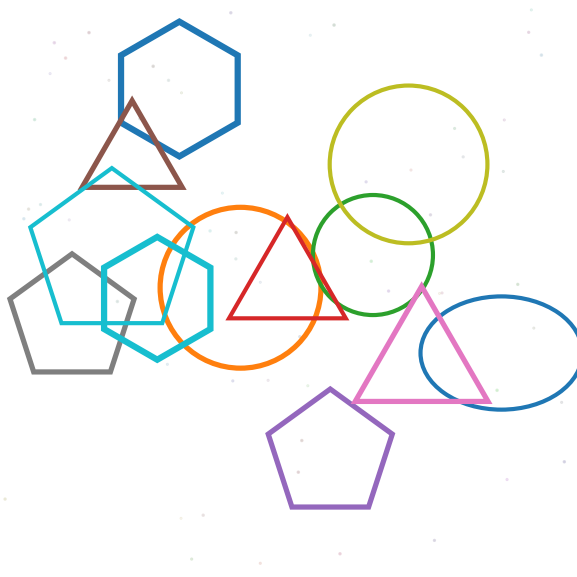[{"shape": "oval", "thickness": 2, "radius": 0.7, "center": [0.868, 0.388]}, {"shape": "hexagon", "thickness": 3, "radius": 0.58, "center": [0.311, 0.845]}, {"shape": "circle", "thickness": 2.5, "radius": 0.7, "center": [0.417, 0.501]}, {"shape": "circle", "thickness": 2, "radius": 0.52, "center": [0.646, 0.558]}, {"shape": "triangle", "thickness": 2, "radius": 0.58, "center": [0.498, 0.506]}, {"shape": "pentagon", "thickness": 2.5, "radius": 0.56, "center": [0.572, 0.213]}, {"shape": "triangle", "thickness": 2.5, "radius": 0.5, "center": [0.229, 0.725]}, {"shape": "triangle", "thickness": 2.5, "radius": 0.66, "center": [0.73, 0.37]}, {"shape": "pentagon", "thickness": 2.5, "radius": 0.57, "center": [0.125, 0.447]}, {"shape": "circle", "thickness": 2, "radius": 0.68, "center": [0.707, 0.714]}, {"shape": "hexagon", "thickness": 3, "radius": 0.53, "center": [0.272, 0.483]}, {"shape": "pentagon", "thickness": 2, "radius": 0.74, "center": [0.194, 0.56]}]